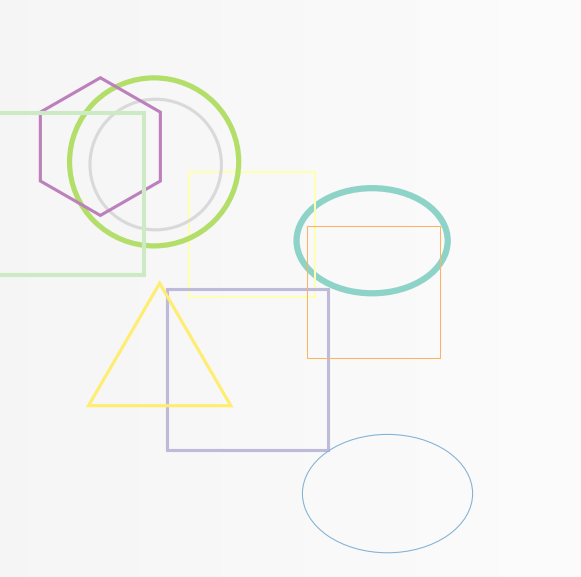[{"shape": "oval", "thickness": 3, "radius": 0.65, "center": [0.64, 0.582]}, {"shape": "square", "thickness": 1, "radius": 0.54, "center": [0.434, 0.593]}, {"shape": "square", "thickness": 1.5, "radius": 0.69, "center": [0.426, 0.359]}, {"shape": "oval", "thickness": 0.5, "radius": 0.73, "center": [0.667, 0.144]}, {"shape": "square", "thickness": 0.5, "radius": 0.57, "center": [0.643, 0.494]}, {"shape": "circle", "thickness": 2.5, "radius": 0.73, "center": [0.265, 0.719]}, {"shape": "circle", "thickness": 1.5, "radius": 0.57, "center": [0.268, 0.714]}, {"shape": "hexagon", "thickness": 1.5, "radius": 0.6, "center": [0.173, 0.745]}, {"shape": "square", "thickness": 2, "radius": 0.7, "center": [0.106, 0.664]}, {"shape": "triangle", "thickness": 1.5, "radius": 0.71, "center": [0.275, 0.367]}]